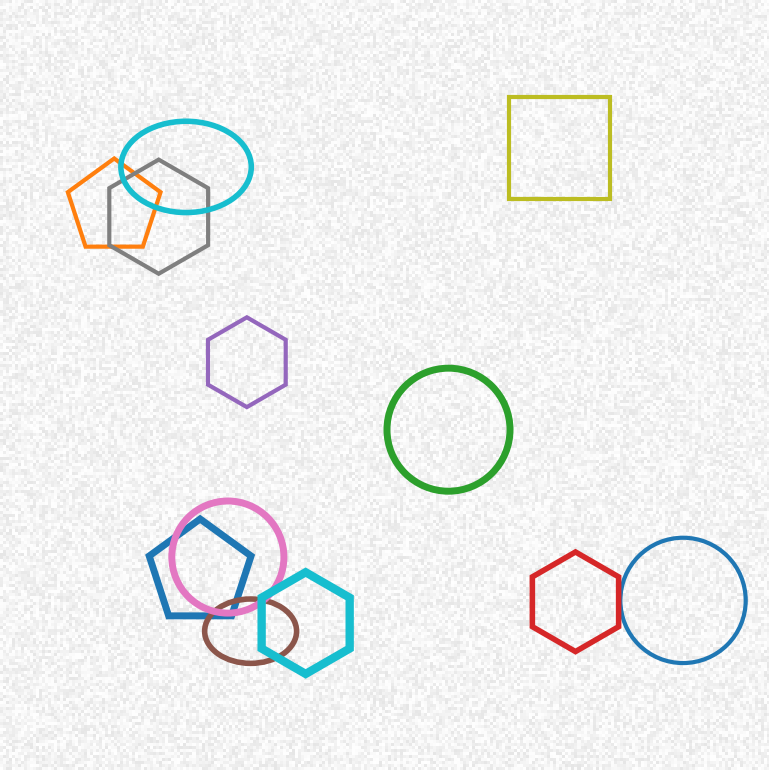[{"shape": "circle", "thickness": 1.5, "radius": 0.41, "center": [0.887, 0.22]}, {"shape": "pentagon", "thickness": 2.5, "radius": 0.35, "center": [0.26, 0.256]}, {"shape": "pentagon", "thickness": 1.5, "radius": 0.32, "center": [0.148, 0.731]}, {"shape": "circle", "thickness": 2.5, "radius": 0.4, "center": [0.582, 0.442]}, {"shape": "hexagon", "thickness": 2, "radius": 0.32, "center": [0.747, 0.218]}, {"shape": "hexagon", "thickness": 1.5, "radius": 0.29, "center": [0.321, 0.53]}, {"shape": "oval", "thickness": 2, "radius": 0.3, "center": [0.325, 0.18]}, {"shape": "circle", "thickness": 2.5, "radius": 0.36, "center": [0.296, 0.277]}, {"shape": "hexagon", "thickness": 1.5, "radius": 0.37, "center": [0.206, 0.719]}, {"shape": "square", "thickness": 1.5, "radius": 0.33, "center": [0.727, 0.808]}, {"shape": "hexagon", "thickness": 3, "radius": 0.33, "center": [0.397, 0.191]}, {"shape": "oval", "thickness": 2, "radius": 0.42, "center": [0.242, 0.783]}]